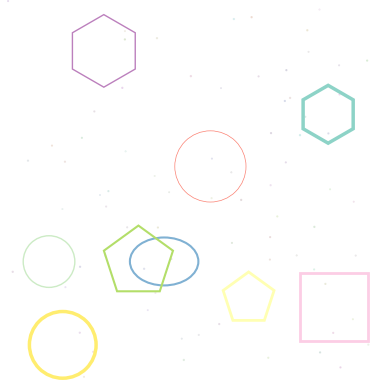[{"shape": "hexagon", "thickness": 2.5, "radius": 0.38, "center": [0.852, 0.703]}, {"shape": "pentagon", "thickness": 2, "radius": 0.35, "center": [0.646, 0.224]}, {"shape": "circle", "thickness": 0.5, "radius": 0.46, "center": [0.546, 0.568]}, {"shape": "oval", "thickness": 1.5, "radius": 0.44, "center": [0.426, 0.321]}, {"shape": "pentagon", "thickness": 1.5, "radius": 0.47, "center": [0.36, 0.32]}, {"shape": "square", "thickness": 2, "radius": 0.44, "center": [0.867, 0.202]}, {"shape": "hexagon", "thickness": 1, "radius": 0.47, "center": [0.27, 0.868]}, {"shape": "circle", "thickness": 1, "radius": 0.34, "center": [0.127, 0.321]}, {"shape": "circle", "thickness": 2.5, "radius": 0.43, "center": [0.163, 0.104]}]